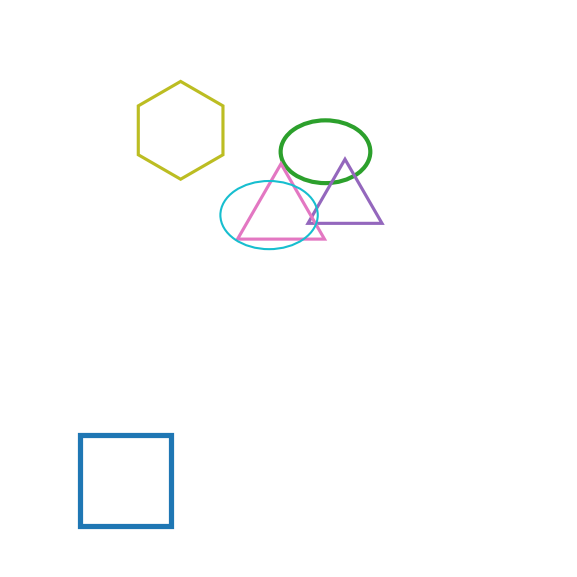[{"shape": "square", "thickness": 2.5, "radius": 0.39, "center": [0.217, 0.167]}, {"shape": "oval", "thickness": 2, "radius": 0.39, "center": [0.564, 0.736]}, {"shape": "triangle", "thickness": 1.5, "radius": 0.37, "center": [0.597, 0.649]}, {"shape": "triangle", "thickness": 1.5, "radius": 0.43, "center": [0.487, 0.629]}, {"shape": "hexagon", "thickness": 1.5, "radius": 0.42, "center": [0.313, 0.773]}, {"shape": "oval", "thickness": 1, "radius": 0.42, "center": [0.466, 0.627]}]